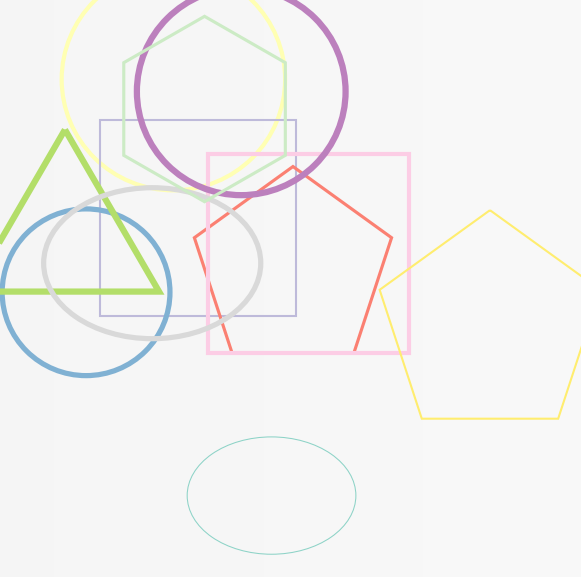[{"shape": "oval", "thickness": 0.5, "radius": 0.73, "center": [0.467, 0.141]}, {"shape": "circle", "thickness": 2, "radius": 0.96, "center": [0.298, 0.862]}, {"shape": "square", "thickness": 1, "radius": 0.85, "center": [0.341, 0.622]}, {"shape": "pentagon", "thickness": 1.5, "radius": 0.89, "center": [0.504, 0.532]}, {"shape": "circle", "thickness": 2.5, "radius": 0.72, "center": [0.148, 0.493]}, {"shape": "triangle", "thickness": 3, "radius": 0.93, "center": [0.112, 0.588]}, {"shape": "square", "thickness": 2, "radius": 0.86, "center": [0.531, 0.56]}, {"shape": "oval", "thickness": 2.5, "radius": 0.93, "center": [0.262, 0.543]}, {"shape": "circle", "thickness": 3, "radius": 0.9, "center": [0.415, 0.841]}, {"shape": "hexagon", "thickness": 1.5, "radius": 0.8, "center": [0.352, 0.81]}, {"shape": "pentagon", "thickness": 1, "radius": 1.0, "center": [0.843, 0.436]}]